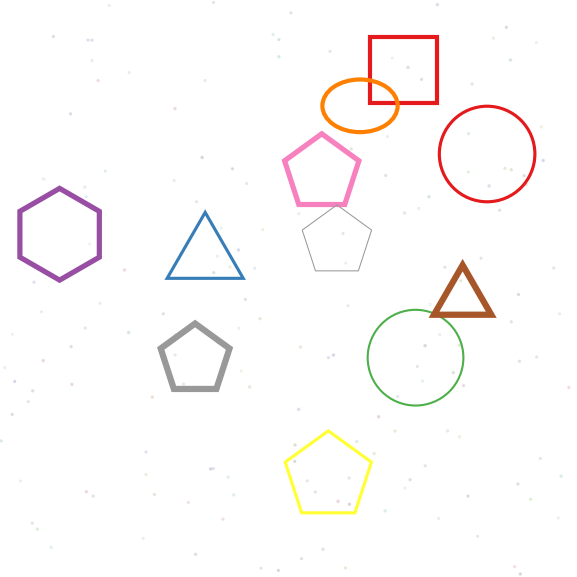[{"shape": "square", "thickness": 2, "radius": 0.29, "center": [0.699, 0.878]}, {"shape": "circle", "thickness": 1.5, "radius": 0.41, "center": [0.843, 0.732]}, {"shape": "triangle", "thickness": 1.5, "radius": 0.38, "center": [0.355, 0.555]}, {"shape": "circle", "thickness": 1, "radius": 0.41, "center": [0.72, 0.38]}, {"shape": "hexagon", "thickness": 2.5, "radius": 0.4, "center": [0.103, 0.593]}, {"shape": "oval", "thickness": 2, "radius": 0.33, "center": [0.623, 0.816]}, {"shape": "pentagon", "thickness": 1.5, "radius": 0.39, "center": [0.568, 0.175]}, {"shape": "triangle", "thickness": 3, "radius": 0.29, "center": [0.801, 0.483]}, {"shape": "pentagon", "thickness": 2.5, "radius": 0.34, "center": [0.557, 0.7]}, {"shape": "pentagon", "thickness": 0.5, "radius": 0.32, "center": [0.583, 0.581]}, {"shape": "pentagon", "thickness": 3, "radius": 0.31, "center": [0.338, 0.376]}]